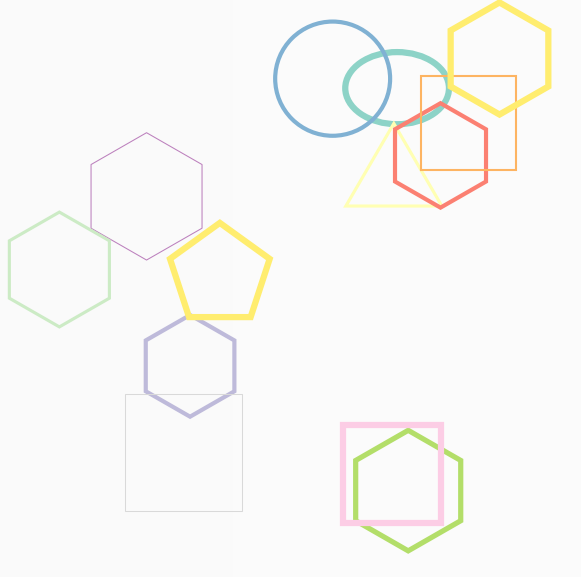[{"shape": "oval", "thickness": 3, "radius": 0.45, "center": [0.683, 0.846]}, {"shape": "triangle", "thickness": 1.5, "radius": 0.48, "center": [0.678, 0.69]}, {"shape": "hexagon", "thickness": 2, "radius": 0.44, "center": [0.327, 0.366]}, {"shape": "hexagon", "thickness": 2, "radius": 0.45, "center": [0.758, 0.73]}, {"shape": "circle", "thickness": 2, "radius": 0.49, "center": [0.572, 0.863]}, {"shape": "square", "thickness": 1, "radius": 0.41, "center": [0.806, 0.786]}, {"shape": "hexagon", "thickness": 2.5, "radius": 0.52, "center": [0.702, 0.15]}, {"shape": "square", "thickness": 3, "radius": 0.42, "center": [0.674, 0.179]}, {"shape": "square", "thickness": 0.5, "radius": 0.5, "center": [0.316, 0.216]}, {"shape": "hexagon", "thickness": 0.5, "radius": 0.55, "center": [0.252, 0.659]}, {"shape": "hexagon", "thickness": 1.5, "radius": 0.5, "center": [0.102, 0.532]}, {"shape": "hexagon", "thickness": 3, "radius": 0.49, "center": [0.859, 0.898]}, {"shape": "pentagon", "thickness": 3, "radius": 0.45, "center": [0.378, 0.523]}]